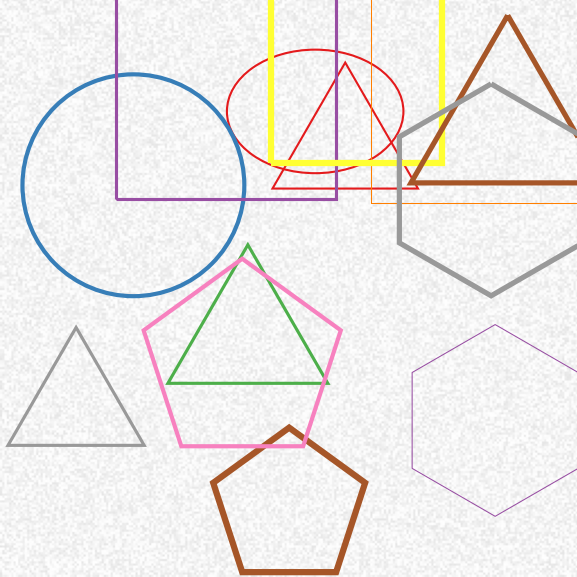[{"shape": "triangle", "thickness": 1, "radius": 0.73, "center": [0.598, 0.745]}, {"shape": "oval", "thickness": 1, "radius": 0.76, "center": [0.546, 0.806]}, {"shape": "circle", "thickness": 2, "radius": 0.96, "center": [0.231, 0.678]}, {"shape": "triangle", "thickness": 1.5, "radius": 0.8, "center": [0.429, 0.415]}, {"shape": "hexagon", "thickness": 0.5, "radius": 0.83, "center": [0.857, 0.271]}, {"shape": "square", "thickness": 1.5, "radius": 0.95, "center": [0.392, 0.845]}, {"shape": "square", "thickness": 0.5, "radius": 0.98, "center": [0.838, 0.844]}, {"shape": "square", "thickness": 3, "radius": 0.74, "center": [0.618, 0.865]}, {"shape": "pentagon", "thickness": 3, "radius": 0.69, "center": [0.501, 0.12]}, {"shape": "triangle", "thickness": 2.5, "radius": 0.97, "center": [0.879, 0.779]}, {"shape": "pentagon", "thickness": 2, "radius": 0.9, "center": [0.419, 0.372]}, {"shape": "hexagon", "thickness": 2.5, "radius": 0.92, "center": [0.85, 0.67]}, {"shape": "triangle", "thickness": 1.5, "radius": 0.68, "center": [0.132, 0.296]}]